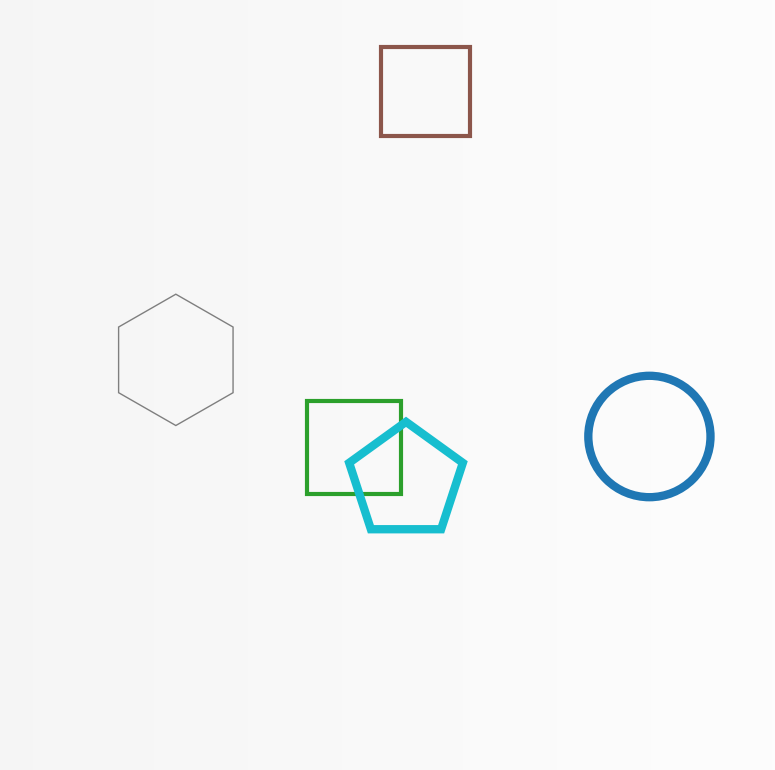[{"shape": "circle", "thickness": 3, "radius": 0.39, "center": [0.838, 0.433]}, {"shape": "square", "thickness": 1.5, "radius": 0.3, "center": [0.457, 0.419]}, {"shape": "square", "thickness": 1.5, "radius": 0.29, "center": [0.549, 0.881]}, {"shape": "hexagon", "thickness": 0.5, "radius": 0.43, "center": [0.227, 0.533]}, {"shape": "pentagon", "thickness": 3, "radius": 0.39, "center": [0.524, 0.375]}]